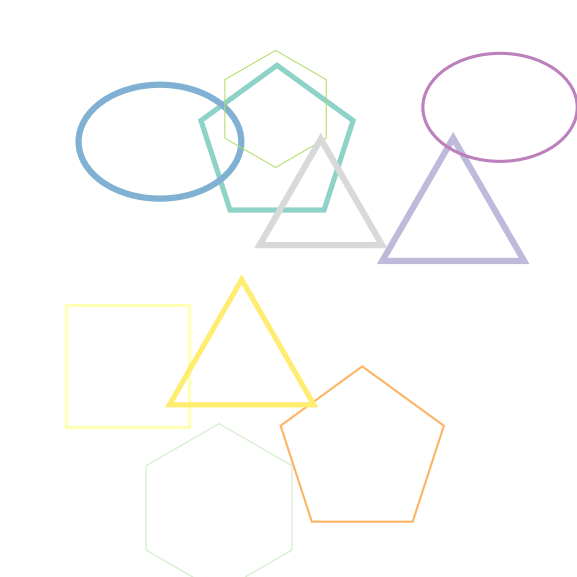[{"shape": "pentagon", "thickness": 2.5, "radius": 0.69, "center": [0.48, 0.748]}, {"shape": "square", "thickness": 1.5, "radius": 0.53, "center": [0.221, 0.365]}, {"shape": "triangle", "thickness": 3, "radius": 0.71, "center": [0.785, 0.618]}, {"shape": "oval", "thickness": 3, "radius": 0.7, "center": [0.277, 0.754]}, {"shape": "pentagon", "thickness": 1, "radius": 0.74, "center": [0.627, 0.216]}, {"shape": "hexagon", "thickness": 0.5, "radius": 0.51, "center": [0.477, 0.811]}, {"shape": "triangle", "thickness": 3, "radius": 0.61, "center": [0.556, 0.636]}, {"shape": "oval", "thickness": 1.5, "radius": 0.67, "center": [0.866, 0.813]}, {"shape": "hexagon", "thickness": 0.5, "radius": 0.73, "center": [0.379, 0.12]}, {"shape": "triangle", "thickness": 2.5, "radius": 0.72, "center": [0.419, 0.37]}]